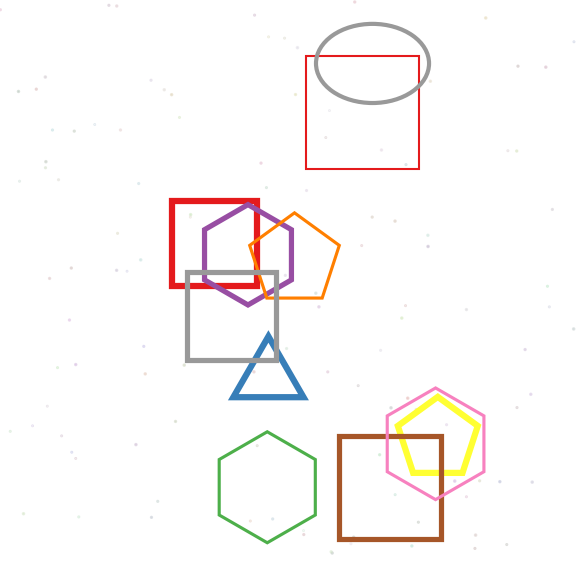[{"shape": "square", "thickness": 3, "radius": 0.37, "center": [0.371, 0.578]}, {"shape": "square", "thickness": 1, "radius": 0.49, "center": [0.628, 0.804]}, {"shape": "triangle", "thickness": 3, "radius": 0.35, "center": [0.465, 0.346]}, {"shape": "hexagon", "thickness": 1.5, "radius": 0.48, "center": [0.463, 0.155]}, {"shape": "hexagon", "thickness": 2.5, "radius": 0.43, "center": [0.429, 0.558]}, {"shape": "pentagon", "thickness": 1.5, "radius": 0.41, "center": [0.51, 0.549]}, {"shape": "pentagon", "thickness": 3, "radius": 0.36, "center": [0.758, 0.239]}, {"shape": "square", "thickness": 2.5, "radius": 0.44, "center": [0.676, 0.155]}, {"shape": "hexagon", "thickness": 1.5, "radius": 0.48, "center": [0.754, 0.231]}, {"shape": "square", "thickness": 2.5, "radius": 0.38, "center": [0.401, 0.452]}, {"shape": "oval", "thickness": 2, "radius": 0.49, "center": [0.645, 0.889]}]